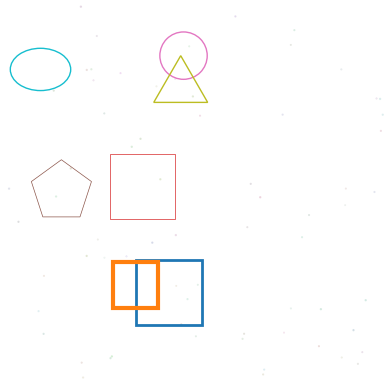[{"shape": "square", "thickness": 2, "radius": 0.43, "center": [0.44, 0.24]}, {"shape": "square", "thickness": 3, "radius": 0.3, "center": [0.352, 0.26]}, {"shape": "square", "thickness": 0.5, "radius": 0.42, "center": [0.37, 0.515]}, {"shape": "pentagon", "thickness": 0.5, "radius": 0.41, "center": [0.159, 0.503]}, {"shape": "circle", "thickness": 1, "radius": 0.31, "center": [0.477, 0.855]}, {"shape": "triangle", "thickness": 1, "radius": 0.4, "center": [0.469, 0.774]}, {"shape": "oval", "thickness": 1, "radius": 0.39, "center": [0.105, 0.82]}]